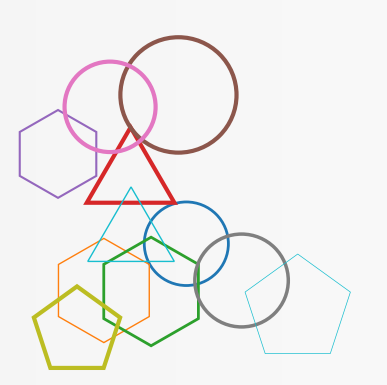[{"shape": "circle", "thickness": 2, "radius": 0.54, "center": [0.481, 0.367]}, {"shape": "hexagon", "thickness": 1, "radius": 0.68, "center": [0.268, 0.245]}, {"shape": "hexagon", "thickness": 2, "radius": 0.7, "center": [0.39, 0.243]}, {"shape": "triangle", "thickness": 3, "radius": 0.65, "center": [0.337, 0.539]}, {"shape": "hexagon", "thickness": 1.5, "radius": 0.57, "center": [0.15, 0.6]}, {"shape": "circle", "thickness": 3, "radius": 0.75, "center": [0.461, 0.753]}, {"shape": "circle", "thickness": 3, "radius": 0.59, "center": [0.284, 0.723]}, {"shape": "circle", "thickness": 2.5, "radius": 0.6, "center": [0.623, 0.271]}, {"shape": "pentagon", "thickness": 3, "radius": 0.59, "center": [0.199, 0.139]}, {"shape": "pentagon", "thickness": 0.5, "radius": 0.71, "center": [0.768, 0.197]}, {"shape": "triangle", "thickness": 1, "radius": 0.64, "center": [0.338, 0.385]}]